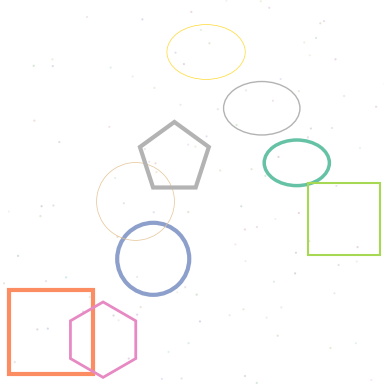[{"shape": "oval", "thickness": 2.5, "radius": 0.42, "center": [0.771, 0.577]}, {"shape": "square", "thickness": 3, "radius": 0.54, "center": [0.133, 0.138]}, {"shape": "circle", "thickness": 3, "radius": 0.47, "center": [0.398, 0.328]}, {"shape": "hexagon", "thickness": 2, "radius": 0.49, "center": [0.268, 0.118]}, {"shape": "square", "thickness": 1.5, "radius": 0.47, "center": [0.894, 0.431]}, {"shape": "oval", "thickness": 0.5, "radius": 0.51, "center": [0.535, 0.865]}, {"shape": "circle", "thickness": 0.5, "radius": 0.51, "center": [0.352, 0.477]}, {"shape": "pentagon", "thickness": 3, "radius": 0.47, "center": [0.453, 0.589]}, {"shape": "oval", "thickness": 1, "radius": 0.5, "center": [0.68, 0.719]}]